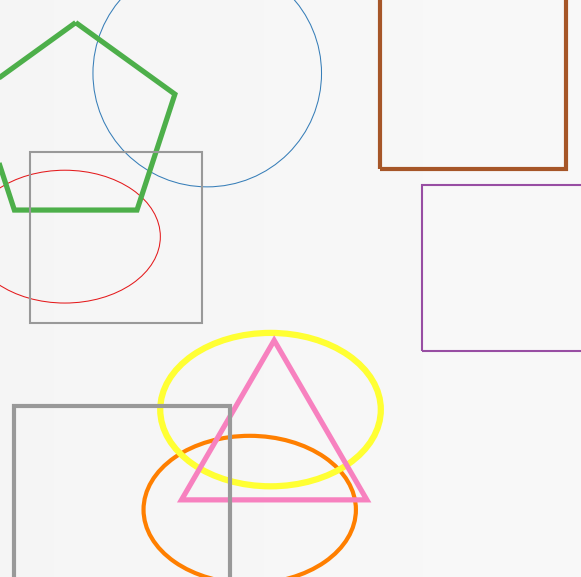[{"shape": "oval", "thickness": 0.5, "radius": 0.82, "center": [0.112, 0.589]}, {"shape": "circle", "thickness": 0.5, "radius": 0.98, "center": [0.357, 0.872]}, {"shape": "pentagon", "thickness": 2.5, "radius": 0.9, "center": [0.13, 0.781]}, {"shape": "square", "thickness": 1, "radius": 0.72, "center": [0.869, 0.535]}, {"shape": "oval", "thickness": 2, "radius": 0.91, "center": [0.43, 0.117]}, {"shape": "oval", "thickness": 3, "radius": 0.95, "center": [0.465, 0.29]}, {"shape": "square", "thickness": 2, "radius": 0.8, "center": [0.814, 0.867]}, {"shape": "triangle", "thickness": 2.5, "radius": 0.92, "center": [0.472, 0.226]}, {"shape": "square", "thickness": 1, "radius": 0.74, "center": [0.199, 0.588]}, {"shape": "square", "thickness": 2, "radius": 0.93, "center": [0.21, 0.109]}]